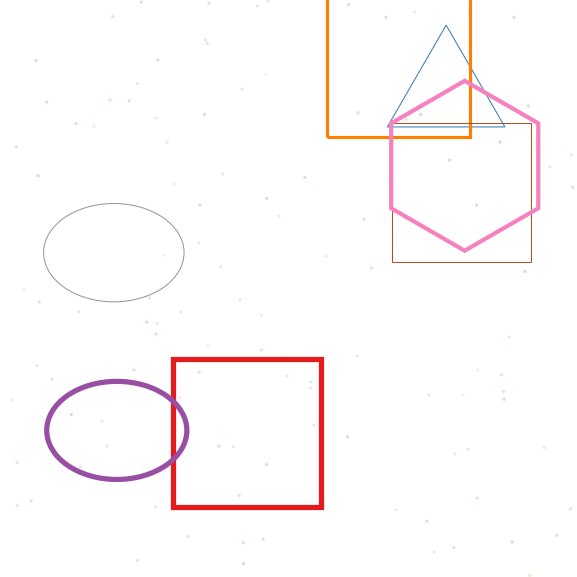[{"shape": "square", "thickness": 2.5, "radius": 0.64, "center": [0.428, 0.25]}, {"shape": "triangle", "thickness": 0.5, "radius": 0.59, "center": [0.773, 0.838]}, {"shape": "oval", "thickness": 2.5, "radius": 0.61, "center": [0.202, 0.254]}, {"shape": "square", "thickness": 1.5, "radius": 0.62, "center": [0.69, 0.886]}, {"shape": "square", "thickness": 0.5, "radius": 0.6, "center": [0.798, 0.666]}, {"shape": "hexagon", "thickness": 2, "radius": 0.74, "center": [0.805, 0.712]}, {"shape": "oval", "thickness": 0.5, "radius": 0.61, "center": [0.197, 0.562]}]